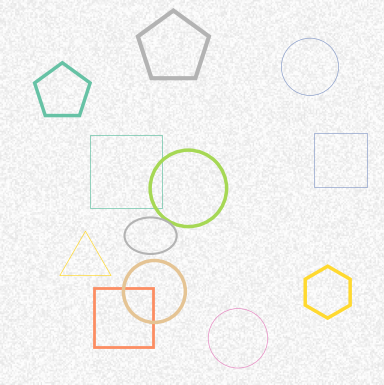[{"shape": "pentagon", "thickness": 2.5, "radius": 0.38, "center": [0.162, 0.761]}, {"shape": "square", "thickness": 0.5, "radius": 0.47, "center": [0.328, 0.554]}, {"shape": "square", "thickness": 2, "radius": 0.38, "center": [0.321, 0.176]}, {"shape": "square", "thickness": 0.5, "radius": 0.34, "center": [0.885, 0.585]}, {"shape": "circle", "thickness": 0.5, "radius": 0.37, "center": [0.805, 0.826]}, {"shape": "circle", "thickness": 0.5, "radius": 0.39, "center": [0.618, 0.121]}, {"shape": "circle", "thickness": 2.5, "radius": 0.5, "center": [0.489, 0.511]}, {"shape": "triangle", "thickness": 0.5, "radius": 0.38, "center": [0.222, 0.323]}, {"shape": "hexagon", "thickness": 2.5, "radius": 0.34, "center": [0.851, 0.241]}, {"shape": "circle", "thickness": 2.5, "radius": 0.4, "center": [0.401, 0.243]}, {"shape": "oval", "thickness": 1.5, "radius": 0.34, "center": [0.391, 0.388]}, {"shape": "pentagon", "thickness": 3, "radius": 0.49, "center": [0.45, 0.875]}]